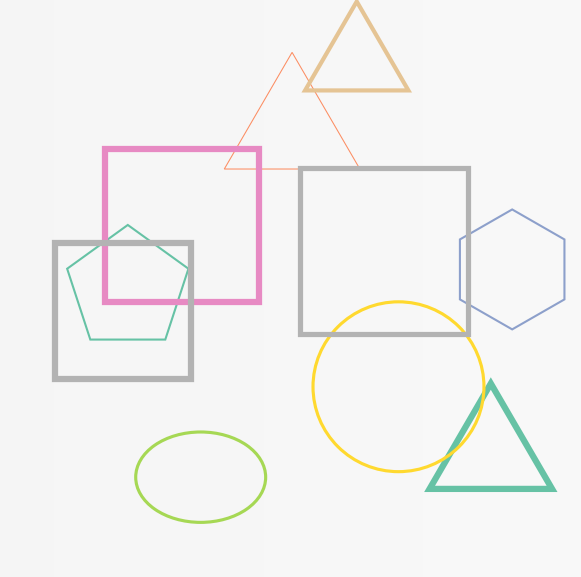[{"shape": "pentagon", "thickness": 1, "radius": 0.55, "center": [0.22, 0.5]}, {"shape": "triangle", "thickness": 3, "radius": 0.61, "center": [0.844, 0.213]}, {"shape": "triangle", "thickness": 0.5, "radius": 0.67, "center": [0.503, 0.774]}, {"shape": "hexagon", "thickness": 1, "radius": 0.52, "center": [0.881, 0.533]}, {"shape": "square", "thickness": 3, "radius": 0.66, "center": [0.313, 0.609]}, {"shape": "oval", "thickness": 1.5, "radius": 0.56, "center": [0.345, 0.173]}, {"shape": "circle", "thickness": 1.5, "radius": 0.74, "center": [0.686, 0.329]}, {"shape": "triangle", "thickness": 2, "radius": 0.51, "center": [0.614, 0.894]}, {"shape": "square", "thickness": 3, "radius": 0.59, "center": [0.212, 0.461]}, {"shape": "square", "thickness": 2.5, "radius": 0.72, "center": [0.661, 0.564]}]